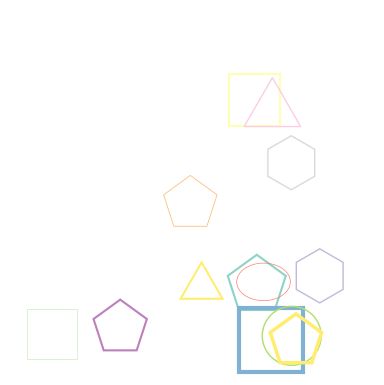[{"shape": "pentagon", "thickness": 1.5, "radius": 0.4, "center": [0.667, 0.259]}, {"shape": "square", "thickness": 1.5, "radius": 0.33, "center": [0.661, 0.741]}, {"shape": "hexagon", "thickness": 1, "radius": 0.35, "center": [0.83, 0.283]}, {"shape": "oval", "thickness": 0.5, "radius": 0.35, "center": [0.684, 0.268]}, {"shape": "square", "thickness": 3, "radius": 0.42, "center": [0.703, 0.116]}, {"shape": "pentagon", "thickness": 0.5, "radius": 0.36, "center": [0.494, 0.471]}, {"shape": "circle", "thickness": 1, "radius": 0.38, "center": [0.758, 0.128]}, {"shape": "triangle", "thickness": 1, "radius": 0.42, "center": [0.708, 0.714]}, {"shape": "hexagon", "thickness": 1, "radius": 0.35, "center": [0.757, 0.577]}, {"shape": "pentagon", "thickness": 1.5, "radius": 0.36, "center": [0.312, 0.149]}, {"shape": "square", "thickness": 0.5, "radius": 0.32, "center": [0.136, 0.133]}, {"shape": "pentagon", "thickness": 2.5, "radius": 0.35, "center": [0.769, 0.115]}, {"shape": "triangle", "thickness": 1.5, "radius": 0.31, "center": [0.524, 0.255]}]